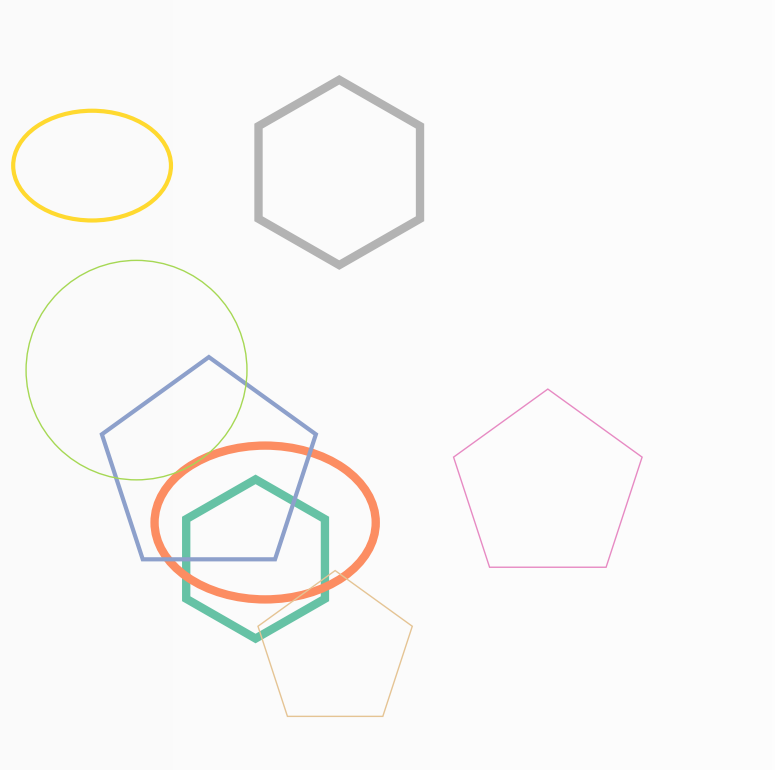[{"shape": "hexagon", "thickness": 3, "radius": 0.52, "center": [0.33, 0.274]}, {"shape": "oval", "thickness": 3, "radius": 0.71, "center": [0.342, 0.321]}, {"shape": "pentagon", "thickness": 1.5, "radius": 0.73, "center": [0.27, 0.391]}, {"shape": "pentagon", "thickness": 0.5, "radius": 0.64, "center": [0.707, 0.367]}, {"shape": "circle", "thickness": 0.5, "radius": 0.71, "center": [0.176, 0.519]}, {"shape": "oval", "thickness": 1.5, "radius": 0.51, "center": [0.119, 0.785]}, {"shape": "pentagon", "thickness": 0.5, "radius": 0.52, "center": [0.432, 0.154]}, {"shape": "hexagon", "thickness": 3, "radius": 0.6, "center": [0.438, 0.776]}]